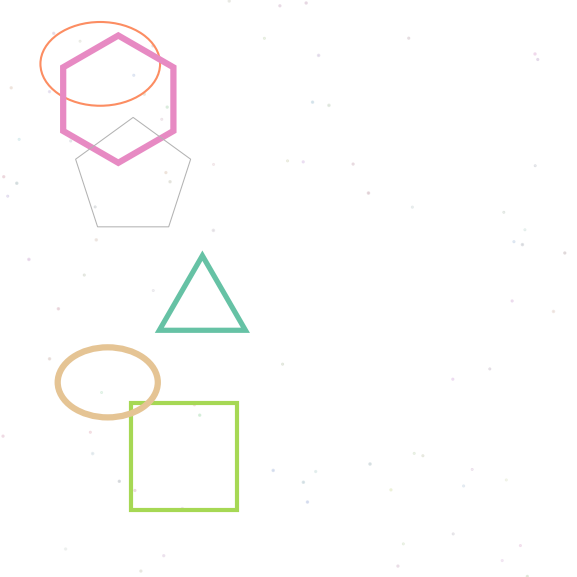[{"shape": "triangle", "thickness": 2.5, "radius": 0.43, "center": [0.35, 0.47]}, {"shape": "oval", "thickness": 1, "radius": 0.52, "center": [0.174, 0.889]}, {"shape": "hexagon", "thickness": 3, "radius": 0.55, "center": [0.205, 0.827]}, {"shape": "square", "thickness": 2, "radius": 0.46, "center": [0.319, 0.209]}, {"shape": "oval", "thickness": 3, "radius": 0.43, "center": [0.187, 0.337]}, {"shape": "pentagon", "thickness": 0.5, "radius": 0.52, "center": [0.231, 0.691]}]